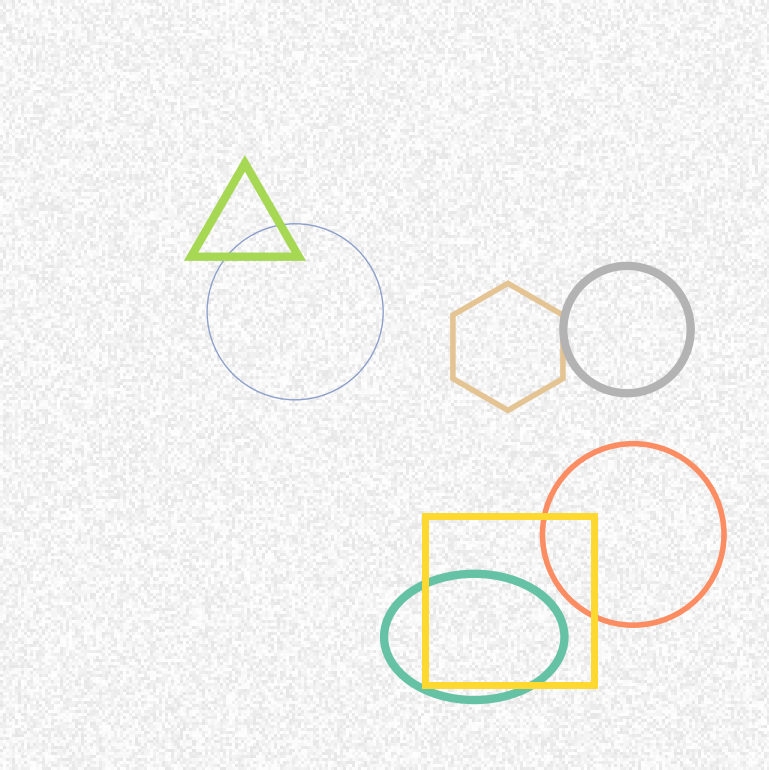[{"shape": "oval", "thickness": 3, "radius": 0.59, "center": [0.616, 0.173]}, {"shape": "circle", "thickness": 2, "radius": 0.59, "center": [0.822, 0.306]}, {"shape": "circle", "thickness": 0.5, "radius": 0.57, "center": [0.383, 0.595]}, {"shape": "triangle", "thickness": 3, "radius": 0.4, "center": [0.318, 0.707]}, {"shape": "square", "thickness": 2.5, "radius": 0.55, "center": [0.662, 0.22]}, {"shape": "hexagon", "thickness": 2, "radius": 0.41, "center": [0.66, 0.55]}, {"shape": "circle", "thickness": 3, "radius": 0.41, "center": [0.814, 0.572]}]